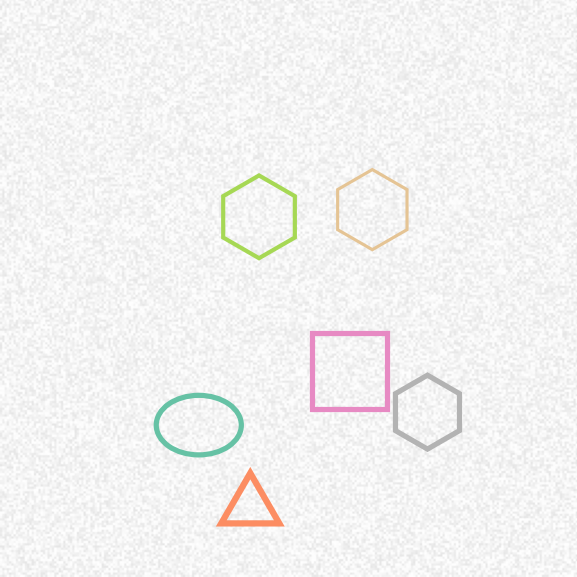[{"shape": "oval", "thickness": 2.5, "radius": 0.37, "center": [0.344, 0.263]}, {"shape": "triangle", "thickness": 3, "radius": 0.29, "center": [0.433, 0.122]}, {"shape": "square", "thickness": 2.5, "radius": 0.33, "center": [0.605, 0.356]}, {"shape": "hexagon", "thickness": 2, "radius": 0.36, "center": [0.449, 0.624]}, {"shape": "hexagon", "thickness": 1.5, "radius": 0.35, "center": [0.645, 0.636]}, {"shape": "hexagon", "thickness": 2.5, "radius": 0.32, "center": [0.74, 0.285]}]